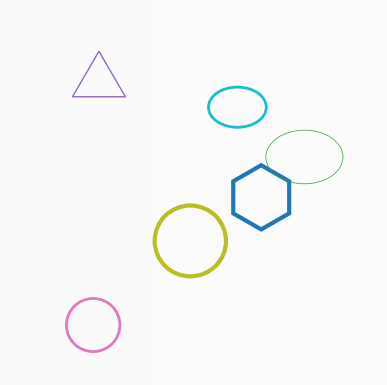[{"shape": "hexagon", "thickness": 3, "radius": 0.42, "center": [0.674, 0.487]}, {"shape": "oval", "thickness": 0.5, "radius": 0.5, "center": [0.786, 0.592]}, {"shape": "triangle", "thickness": 1, "radius": 0.39, "center": [0.255, 0.788]}, {"shape": "circle", "thickness": 2, "radius": 0.34, "center": [0.24, 0.156]}, {"shape": "circle", "thickness": 3, "radius": 0.46, "center": [0.491, 0.374]}, {"shape": "oval", "thickness": 2, "radius": 0.37, "center": [0.613, 0.722]}]